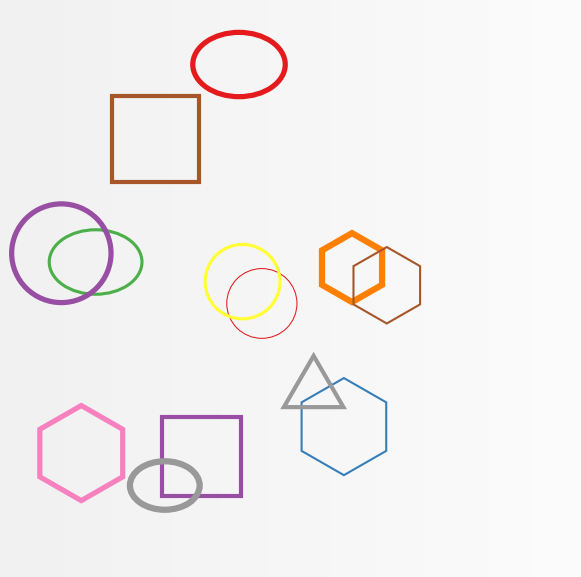[{"shape": "circle", "thickness": 0.5, "radius": 0.3, "center": [0.451, 0.474]}, {"shape": "oval", "thickness": 2.5, "radius": 0.4, "center": [0.411, 0.887]}, {"shape": "hexagon", "thickness": 1, "radius": 0.42, "center": [0.592, 0.26]}, {"shape": "oval", "thickness": 1.5, "radius": 0.4, "center": [0.164, 0.545]}, {"shape": "circle", "thickness": 2.5, "radius": 0.43, "center": [0.106, 0.561]}, {"shape": "square", "thickness": 2, "radius": 0.34, "center": [0.347, 0.208]}, {"shape": "hexagon", "thickness": 3, "radius": 0.3, "center": [0.606, 0.536]}, {"shape": "circle", "thickness": 1.5, "radius": 0.32, "center": [0.417, 0.511]}, {"shape": "square", "thickness": 2, "radius": 0.37, "center": [0.267, 0.759]}, {"shape": "hexagon", "thickness": 1, "radius": 0.33, "center": [0.665, 0.505]}, {"shape": "hexagon", "thickness": 2.5, "radius": 0.41, "center": [0.14, 0.215]}, {"shape": "oval", "thickness": 3, "radius": 0.3, "center": [0.283, 0.158]}, {"shape": "triangle", "thickness": 2, "radius": 0.3, "center": [0.54, 0.324]}]